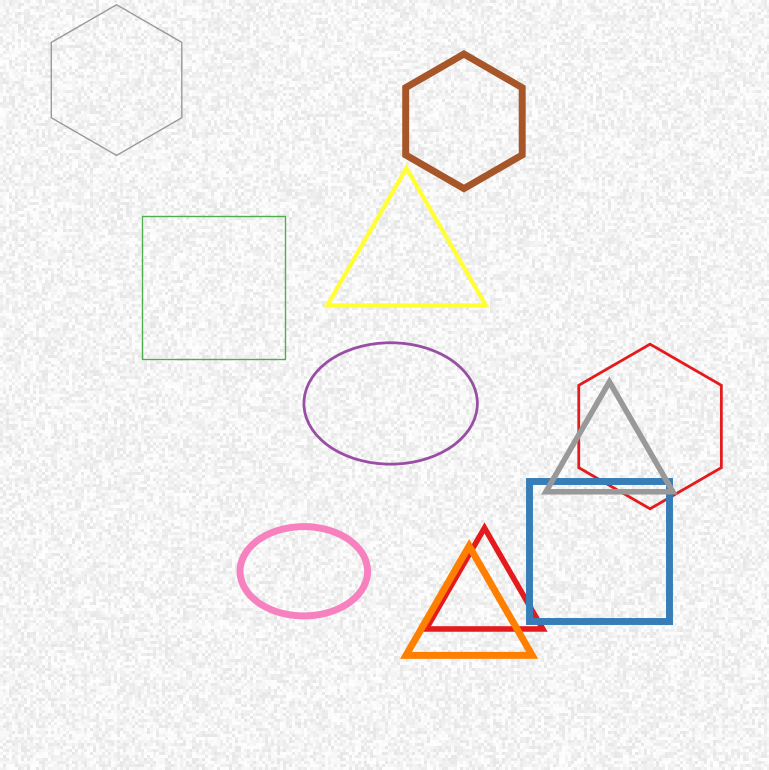[{"shape": "hexagon", "thickness": 1, "radius": 0.53, "center": [0.844, 0.446]}, {"shape": "triangle", "thickness": 2, "radius": 0.44, "center": [0.629, 0.227]}, {"shape": "square", "thickness": 2.5, "radius": 0.45, "center": [0.778, 0.285]}, {"shape": "square", "thickness": 0.5, "radius": 0.47, "center": [0.277, 0.627]}, {"shape": "oval", "thickness": 1, "radius": 0.56, "center": [0.507, 0.476]}, {"shape": "triangle", "thickness": 2.5, "radius": 0.47, "center": [0.609, 0.196]}, {"shape": "triangle", "thickness": 1.5, "radius": 0.59, "center": [0.528, 0.663]}, {"shape": "hexagon", "thickness": 2.5, "radius": 0.44, "center": [0.603, 0.842]}, {"shape": "oval", "thickness": 2.5, "radius": 0.41, "center": [0.395, 0.258]}, {"shape": "triangle", "thickness": 2, "radius": 0.48, "center": [0.791, 0.409]}, {"shape": "hexagon", "thickness": 0.5, "radius": 0.49, "center": [0.151, 0.896]}]